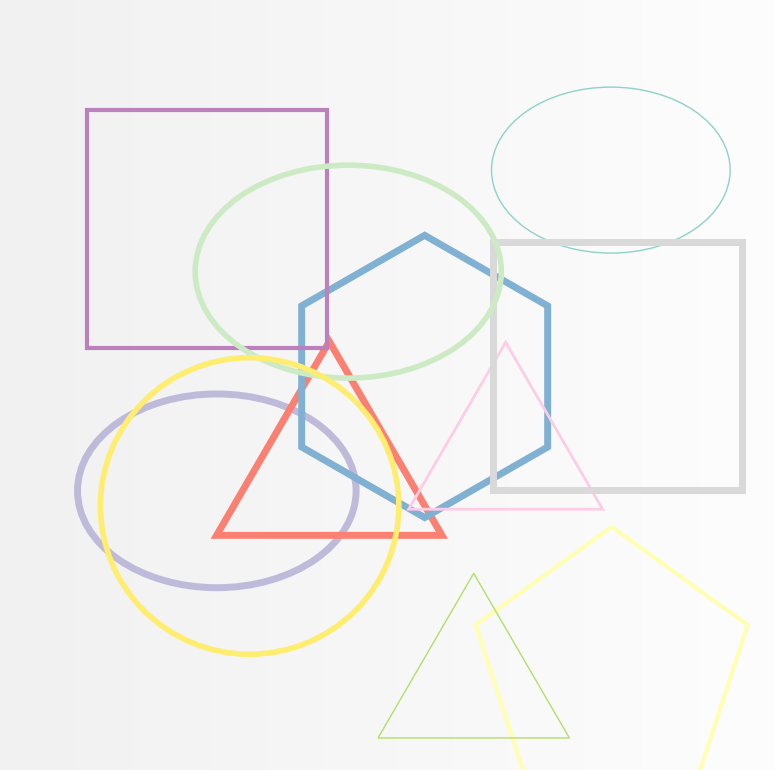[{"shape": "oval", "thickness": 0.5, "radius": 0.77, "center": [0.788, 0.779]}, {"shape": "pentagon", "thickness": 1.5, "radius": 0.92, "center": [0.789, 0.131]}, {"shape": "oval", "thickness": 2.5, "radius": 0.9, "center": [0.28, 0.363]}, {"shape": "triangle", "thickness": 2.5, "radius": 0.84, "center": [0.425, 0.389]}, {"shape": "hexagon", "thickness": 2.5, "radius": 0.92, "center": [0.548, 0.511]}, {"shape": "triangle", "thickness": 0.5, "radius": 0.71, "center": [0.611, 0.113]}, {"shape": "triangle", "thickness": 1, "radius": 0.72, "center": [0.652, 0.411]}, {"shape": "square", "thickness": 2.5, "radius": 0.8, "center": [0.797, 0.525]}, {"shape": "square", "thickness": 1.5, "radius": 0.77, "center": [0.267, 0.703]}, {"shape": "oval", "thickness": 2, "radius": 0.99, "center": [0.449, 0.647]}, {"shape": "circle", "thickness": 2, "radius": 0.96, "center": [0.322, 0.343]}]